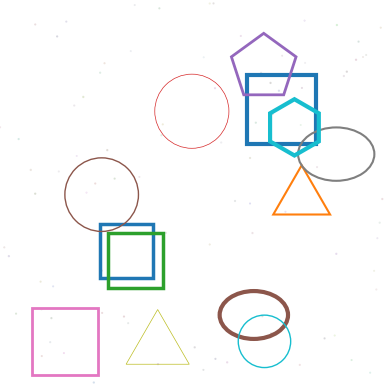[{"shape": "square", "thickness": 3, "radius": 0.45, "center": [0.732, 0.716]}, {"shape": "square", "thickness": 2.5, "radius": 0.35, "center": [0.329, 0.348]}, {"shape": "triangle", "thickness": 1.5, "radius": 0.43, "center": [0.784, 0.485]}, {"shape": "square", "thickness": 2.5, "radius": 0.36, "center": [0.351, 0.323]}, {"shape": "circle", "thickness": 0.5, "radius": 0.48, "center": [0.498, 0.711]}, {"shape": "pentagon", "thickness": 2, "radius": 0.44, "center": [0.685, 0.825]}, {"shape": "oval", "thickness": 3, "radius": 0.44, "center": [0.659, 0.182]}, {"shape": "circle", "thickness": 1, "radius": 0.48, "center": [0.264, 0.494]}, {"shape": "square", "thickness": 2, "radius": 0.43, "center": [0.169, 0.113]}, {"shape": "oval", "thickness": 1.5, "radius": 0.5, "center": [0.873, 0.6]}, {"shape": "triangle", "thickness": 0.5, "radius": 0.47, "center": [0.41, 0.101]}, {"shape": "circle", "thickness": 1, "radius": 0.34, "center": [0.687, 0.113]}, {"shape": "hexagon", "thickness": 3, "radius": 0.37, "center": [0.765, 0.669]}]